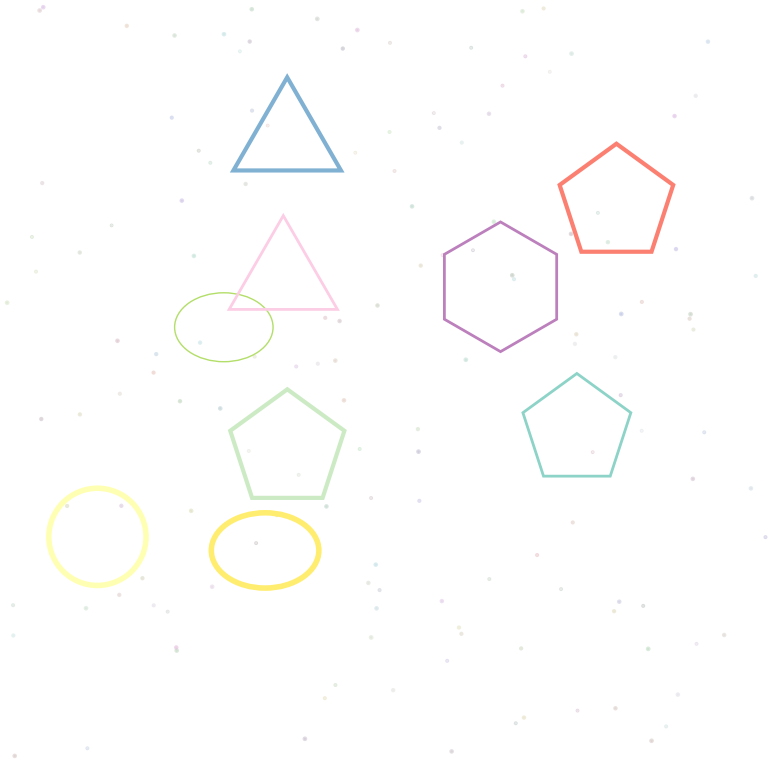[{"shape": "pentagon", "thickness": 1, "radius": 0.37, "center": [0.749, 0.441]}, {"shape": "circle", "thickness": 2, "radius": 0.32, "center": [0.127, 0.303]}, {"shape": "pentagon", "thickness": 1.5, "radius": 0.39, "center": [0.801, 0.736]}, {"shape": "triangle", "thickness": 1.5, "radius": 0.4, "center": [0.373, 0.819]}, {"shape": "oval", "thickness": 0.5, "radius": 0.32, "center": [0.291, 0.575]}, {"shape": "triangle", "thickness": 1, "radius": 0.41, "center": [0.368, 0.639]}, {"shape": "hexagon", "thickness": 1, "radius": 0.42, "center": [0.65, 0.628]}, {"shape": "pentagon", "thickness": 1.5, "radius": 0.39, "center": [0.373, 0.416]}, {"shape": "oval", "thickness": 2, "radius": 0.35, "center": [0.344, 0.285]}]